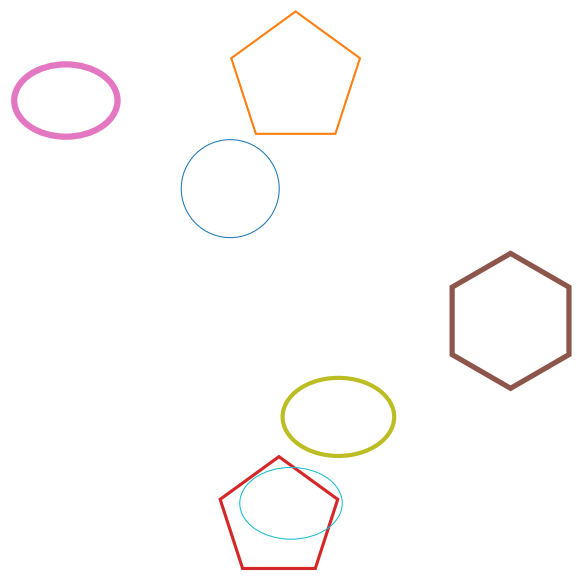[{"shape": "circle", "thickness": 0.5, "radius": 0.42, "center": [0.399, 0.673]}, {"shape": "pentagon", "thickness": 1, "radius": 0.59, "center": [0.512, 0.862]}, {"shape": "pentagon", "thickness": 1.5, "radius": 0.54, "center": [0.483, 0.101]}, {"shape": "hexagon", "thickness": 2.5, "radius": 0.58, "center": [0.884, 0.444]}, {"shape": "oval", "thickness": 3, "radius": 0.45, "center": [0.114, 0.825]}, {"shape": "oval", "thickness": 2, "radius": 0.48, "center": [0.586, 0.277]}, {"shape": "oval", "thickness": 0.5, "radius": 0.44, "center": [0.504, 0.128]}]